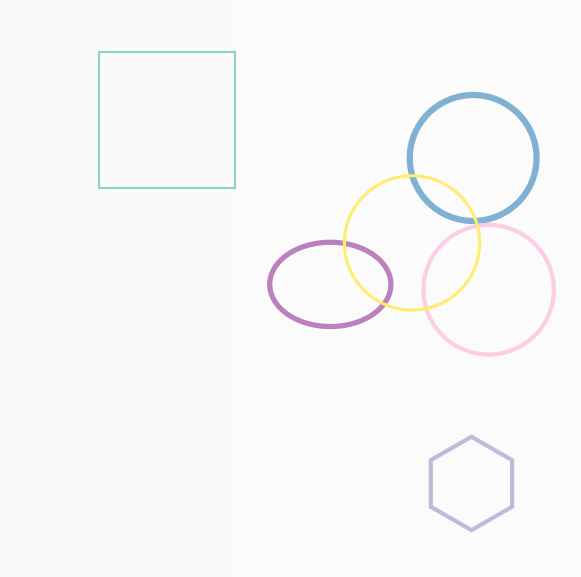[{"shape": "square", "thickness": 1, "radius": 0.59, "center": [0.287, 0.791]}, {"shape": "hexagon", "thickness": 2, "radius": 0.4, "center": [0.811, 0.162]}, {"shape": "circle", "thickness": 3, "radius": 0.55, "center": [0.814, 0.726]}, {"shape": "circle", "thickness": 2, "radius": 0.56, "center": [0.841, 0.497]}, {"shape": "oval", "thickness": 2.5, "radius": 0.52, "center": [0.568, 0.507]}, {"shape": "circle", "thickness": 1.5, "radius": 0.58, "center": [0.709, 0.578]}]